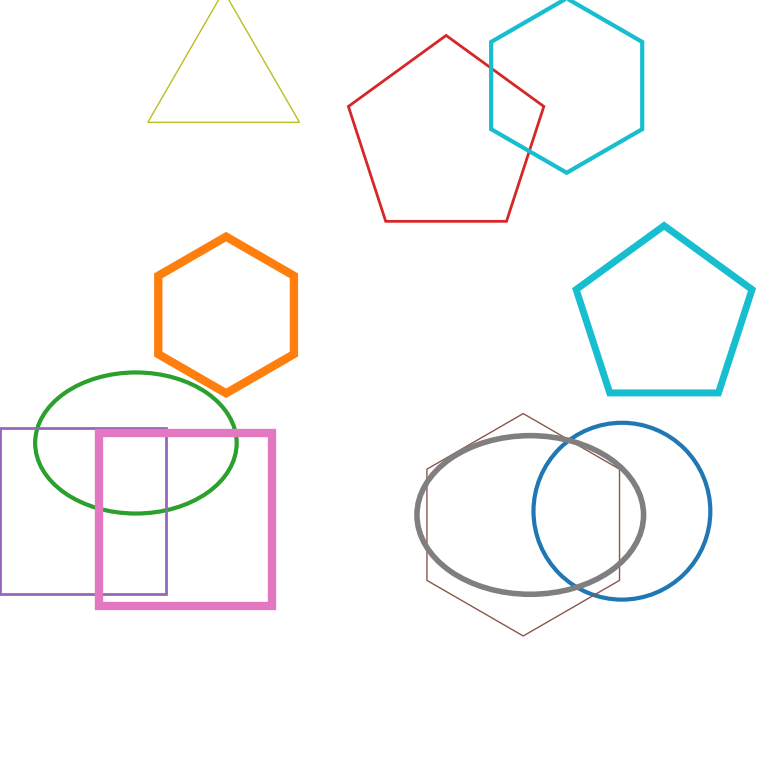[{"shape": "circle", "thickness": 1.5, "radius": 0.57, "center": [0.808, 0.336]}, {"shape": "hexagon", "thickness": 3, "radius": 0.51, "center": [0.294, 0.591]}, {"shape": "oval", "thickness": 1.5, "radius": 0.65, "center": [0.176, 0.425]}, {"shape": "pentagon", "thickness": 1, "radius": 0.67, "center": [0.579, 0.821]}, {"shape": "square", "thickness": 1, "radius": 0.54, "center": [0.108, 0.336]}, {"shape": "hexagon", "thickness": 0.5, "radius": 0.72, "center": [0.68, 0.318]}, {"shape": "square", "thickness": 3, "radius": 0.56, "center": [0.241, 0.326]}, {"shape": "oval", "thickness": 2, "radius": 0.74, "center": [0.689, 0.331]}, {"shape": "triangle", "thickness": 0.5, "radius": 0.57, "center": [0.291, 0.898]}, {"shape": "hexagon", "thickness": 1.5, "radius": 0.57, "center": [0.736, 0.889]}, {"shape": "pentagon", "thickness": 2.5, "radius": 0.6, "center": [0.862, 0.587]}]